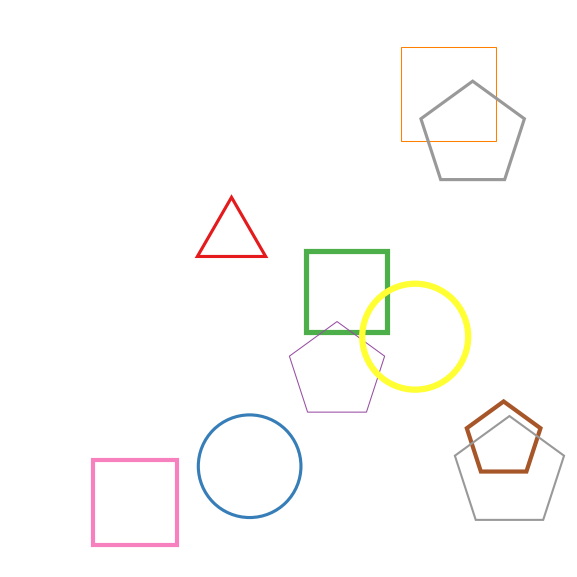[{"shape": "triangle", "thickness": 1.5, "radius": 0.34, "center": [0.401, 0.589]}, {"shape": "circle", "thickness": 1.5, "radius": 0.44, "center": [0.432, 0.192]}, {"shape": "square", "thickness": 2.5, "radius": 0.35, "center": [0.6, 0.494]}, {"shape": "pentagon", "thickness": 0.5, "radius": 0.43, "center": [0.584, 0.356]}, {"shape": "square", "thickness": 0.5, "radius": 0.41, "center": [0.776, 0.837]}, {"shape": "circle", "thickness": 3, "radius": 0.46, "center": [0.719, 0.416]}, {"shape": "pentagon", "thickness": 2, "radius": 0.34, "center": [0.872, 0.237]}, {"shape": "square", "thickness": 2, "radius": 0.37, "center": [0.234, 0.129]}, {"shape": "pentagon", "thickness": 1, "radius": 0.5, "center": [0.882, 0.179]}, {"shape": "pentagon", "thickness": 1.5, "radius": 0.47, "center": [0.818, 0.764]}]